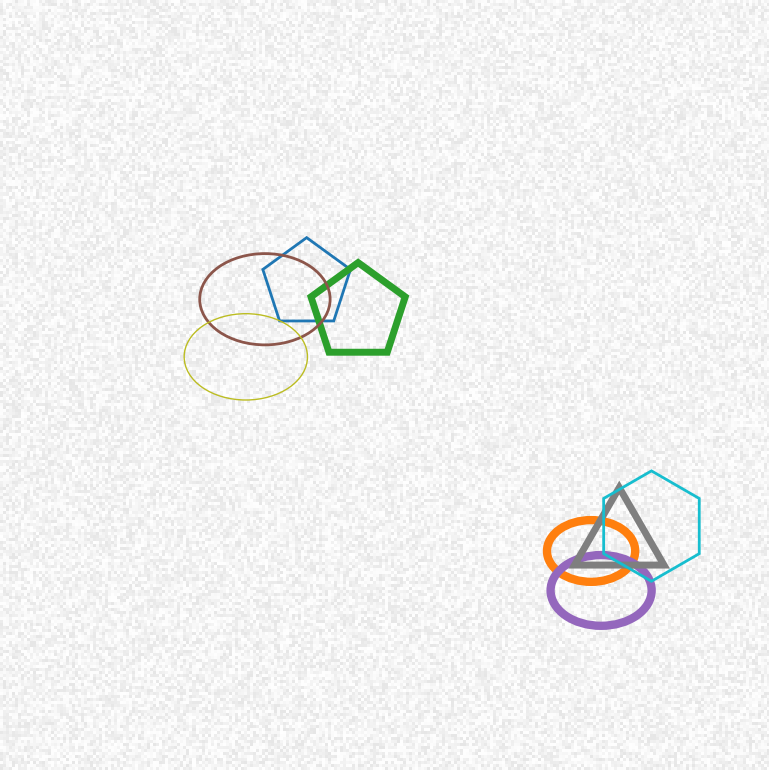[{"shape": "pentagon", "thickness": 1, "radius": 0.3, "center": [0.398, 0.632]}, {"shape": "oval", "thickness": 3, "radius": 0.29, "center": [0.768, 0.284]}, {"shape": "pentagon", "thickness": 2.5, "radius": 0.32, "center": [0.465, 0.595]}, {"shape": "oval", "thickness": 3, "radius": 0.33, "center": [0.781, 0.233]}, {"shape": "oval", "thickness": 1, "radius": 0.42, "center": [0.344, 0.611]}, {"shape": "triangle", "thickness": 2.5, "radius": 0.34, "center": [0.804, 0.3]}, {"shape": "oval", "thickness": 0.5, "radius": 0.4, "center": [0.319, 0.537]}, {"shape": "hexagon", "thickness": 1, "radius": 0.36, "center": [0.846, 0.317]}]